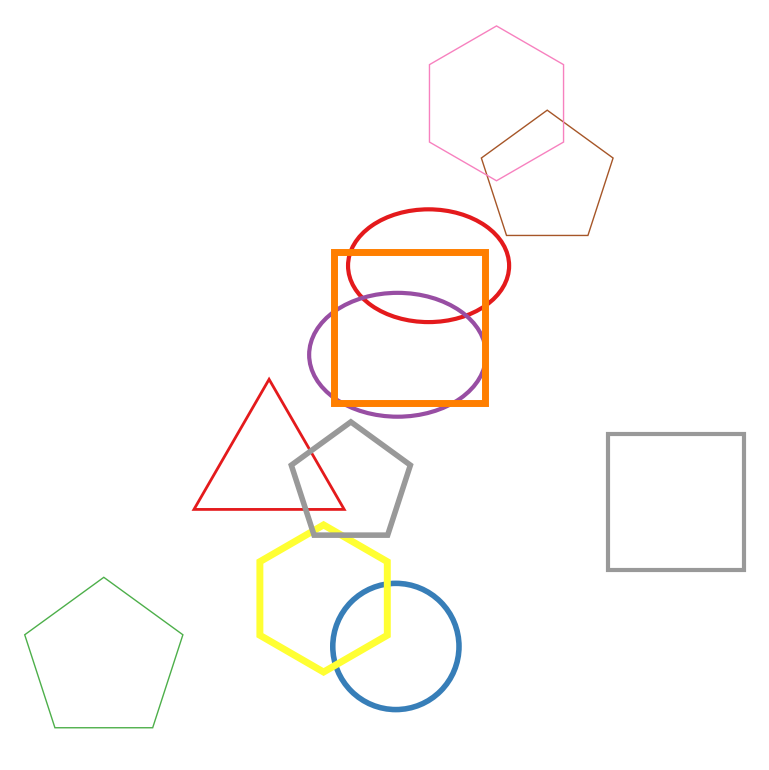[{"shape": "triangle", "thickness": 1, "radius": 0.56, "center": [0.349, 0.395]}, {"shape": "oval", "thickness": 1.5, "radius": 0.52, "center": [0.557, 0.655]}, {"shape": "circle", "thickness": 2, "radius": 0.41, "center": [0.514, 0.16]}, {"shape": "pentagon", "thickness": 0.5, "radius": 0.54, "center": [0.135, 0.142]}, {"shape": "oval", "thickness": 1.5, "radius": 0.57, "center": [0.516, 0.539]}, {"shape": "square", "thickness": 2.5, "radius": 0.49, "center": [0.532, 0.575]}, {"shape": "hexagon", "thickness": 2.5, "radius": 0.48, "center": [0.42, 0.223]}, {"shape": "pentagon", "thickness": 0.5, "radius": 0.45, "center": [0.711, 0.767]}, {"shape": "hexagon", "thickness": 0.5, "radius": 0.5, "center": [0.645, 0.866]}, {"shape": "pentagon", "thickness": 2, "radius": 0.41, "center": [0.456, 0.371]}, {"shape": "square", "thickness": 1.5, "radius": 0.44, "center": [0.878, 0.348]}]